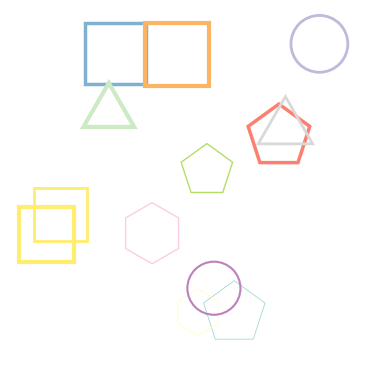[{"shape": "pentagon", "thickness": 0.5, "radius": 0.42, "center": [0.609, 0.187]}, {"shape": "hexagon", "thickness": 0.5, "radius": 0.3, "center": [0.514, 0.189]}, {"shape": "circle", "thickness": 2, "radius": 0.37, "center": [0.83, 0.886]}, {"shape": "pentagon", "thickness": 2.5, "radius": 0.42, "center": [0.725, 0.646]}, {"shape": "square", "thickness": 2.5, "radius": 0.4, "center": [0.301, 0.861]}, {"shape": "square", "thickness": 3, "radius": 0.41, "center": [0.46, 0.858]}, {"shape": "pentagon", "thickness": 1, "radius": 0.35, "center": [0.537, 0.557]}, {"shape": "hexagon", "thickness": 1, "radius": 0.4, "center": [0.395, 0.394]}, {"shape": "triangle", "thickness": 2, "radius": 0.41, "center": [0.741, 0.667]}, {"shape": "circle", "thickness": 1.5, "radius": 0.34, "center": [0.556, 0.251]}, {"shape": "triangle", "thickness": 3, "radius": 0.38, "center": [0.283, 0.708]}, {"shape": "square", "thickness": 3, "radius": 0.36, "center": [0.12, 0.391]}, {"shape": "square", "thickness": 2, "radius": 0.34, "center": [0.158, 0.443]}]